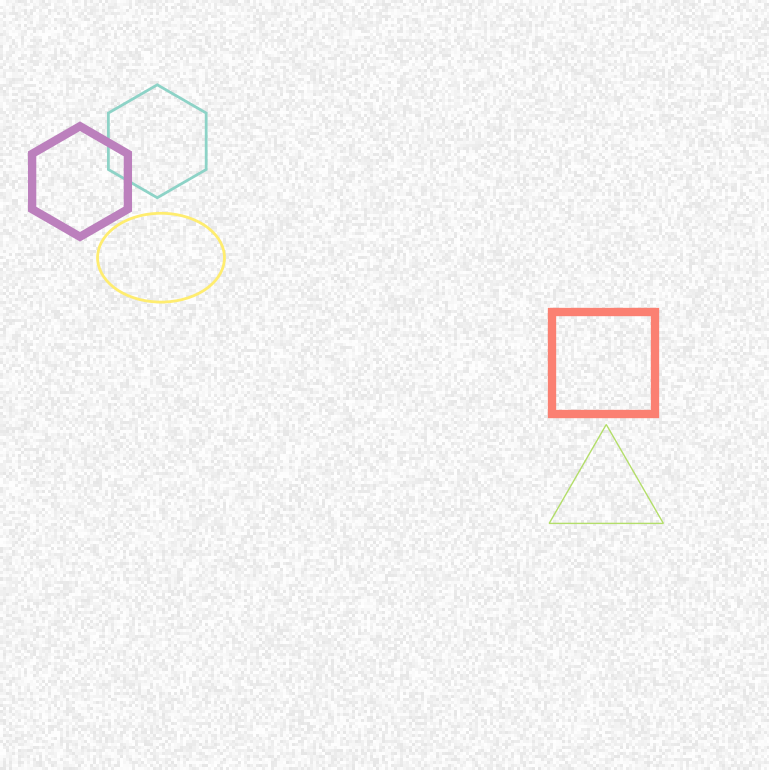[{"shape": "hexagon", "thickness": 1, "radius": 0.37, "center": [0.204, 0.817]}, {"shape": "square", "thickness": 3, "radius": 0.33, "center": [0.783, 0.528]}, {"shape": "triangle", "thickness": 0.5, "radius": 0.43, "center": [0.787, 0.363]}, {"shape": "hexagon", "thickness": 3, "radius": 0.36, "center": [0.104, 0.764]}, {"shape": "oval", "thickness": 1, "radius": 0.41, "center": [0.209, 0.665]}]